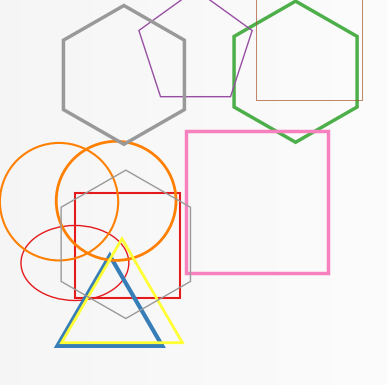[{"shape": "oval", "thickness": 1, "radius": 0.7, "center": [0.193, 0.317]}, {"shape": "square", "thickness": 1.5, "radius": 0.68, "center": [0.328, 0.363]}, {"shape": "triangle", "thickness": 3, "radius": 0.78, "center": [0.283, 0.18]}, {"shape": "hexagon", "thickness": 2.5, "radius": 0.92, "center": [0.763, 0.814]}, {"shape": "pentagon", "thickness": 1, "radius": 0.77, "center": [0.505, 0.873]}, {"shape": "circle", "thickness": 1.5, "radius": 0.76, "center": [0.152, 0.476]}, {"shape": "circle", "thickness": 2, "radius": 0.77, "center": [0.3, 0.478]}, {"shape": "triangle", "thickness": 2, "radius": 0.9, "center": [0.315, 0.2]}, {"shape": "square", "thickness": 0.5, "radius": 0.68, "center": [0.797, 0.878]}, {"shape": "square", "thickness": 2.5, "radius": 0.92, "center": [0.663, 0.476]}, {"shape": "hexagon", "thickness": 2.5, "radius": 0.9, "center": [0.32, 0.805]}, {"shape": "hexagon", "thickness": 1, "radius": 0.96, "center": [0.325, 0.365]}]